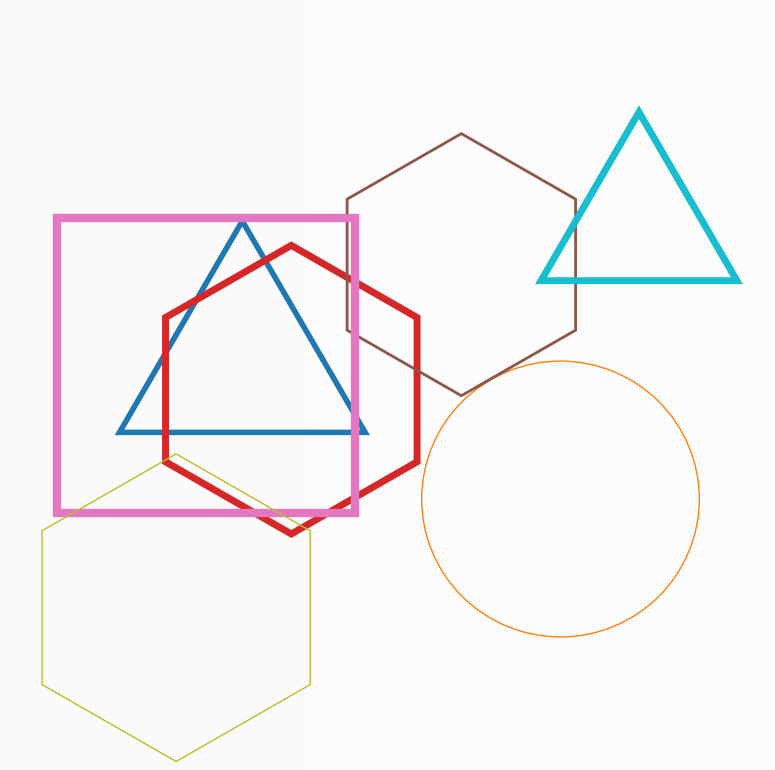[{"shape": "triangle", "thickness": 2, "radius": 0.92, "center": [0.313, 0.53]}, {"shape": "circle", "thickness": 0.5, "radius": 0.9, "center": [0.723, 0.352]}, {"shape": "hexagon", "thickness": 2.5, "radius": 0.94, "center": [0.376, 0.494]}, {"shape": "hexagon", "thickness": 1, "radius": 0.85, "center": [0.595, 0.656]}, {"shape": "square", "thickness": 3, "radius": 0.96, "center": [0.266, 0.525]}, {"shape": "hexagon", "thickness": 0.5, "radius": 1.0, "center": [0.227, 0.211]}, {"shape": "triangle", "thickness": 2.5, "radius": 0.73, "center": [0.824, 0.708]}]